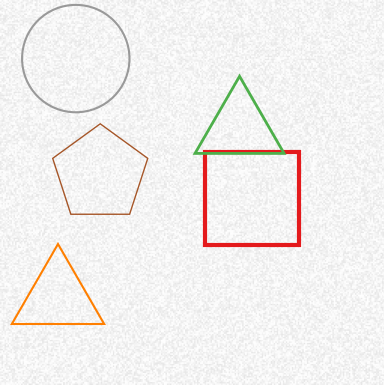[{"shape": "square", "thickness": 3, "radius": 0.6, "center": [0.654, 0.485]}, {"shape": "triangle", "thickness": 2, "radius": 0.67, "center": [0.622, 0.668]}, {"shape": "triangle", "thickness": 1.5, "radius": 0.69, "center": [0.151, 0.228]}, {"shape": "pentagon", "thickness": 1, "radius": 0.65, "center": [0.26, 0.549]}, {"shape": "circle", "thickness": 1.5, "radius": 0.7, "center": [0.197, 0.848]}]